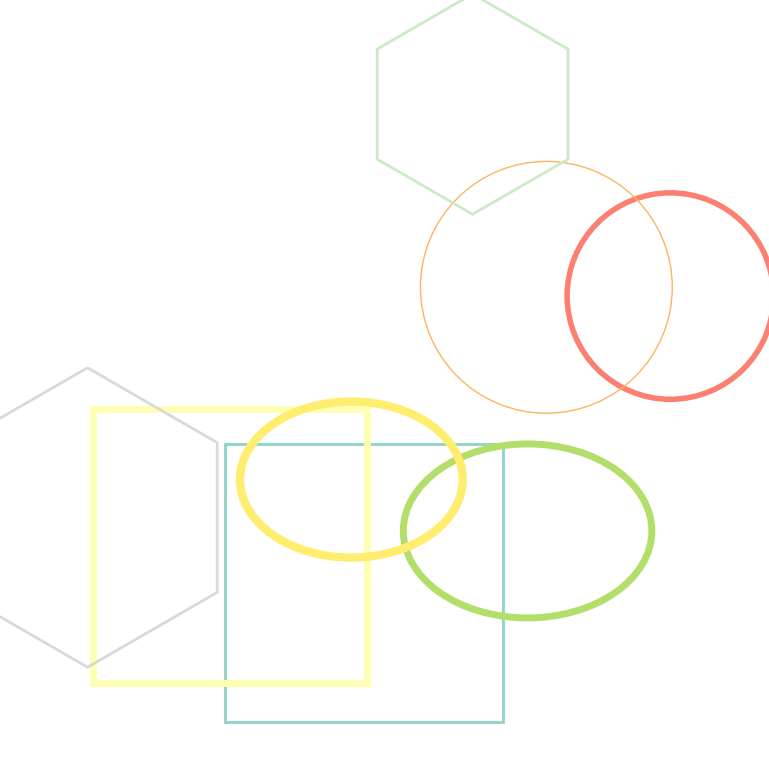[{"shape": "square", "thickness": 1, "radius": 0.9, "center": [0.473, 0.243]}, {"shape": "square", "thickness": 2.5, "radius": 0.89, "center": [0.298, 0.291]}, {"shape": "circle", "thickness": 2, "radius": 0.67, "center": [0.871, 0.616]}, {"shape": "circle", "thickness": 0.5, "radius": 0.82, "center": [0.71, 0.627]}, {"shape": "oval", "thickness": 2.5, "radius": 0.81, "center": [0.685, 0.31]}, {"shape": "hexagon", "thickness": 1, "radius": 0.97, "center": [0.114, 0.328]}, {"shape": "hexagon", "thickness": 1, "radius": 0.72, "center": [0.614, 0.865]}, {"shape": "oval", "thickness": 3, "radius": 0.72, "center": [0.456, 0.377]}]